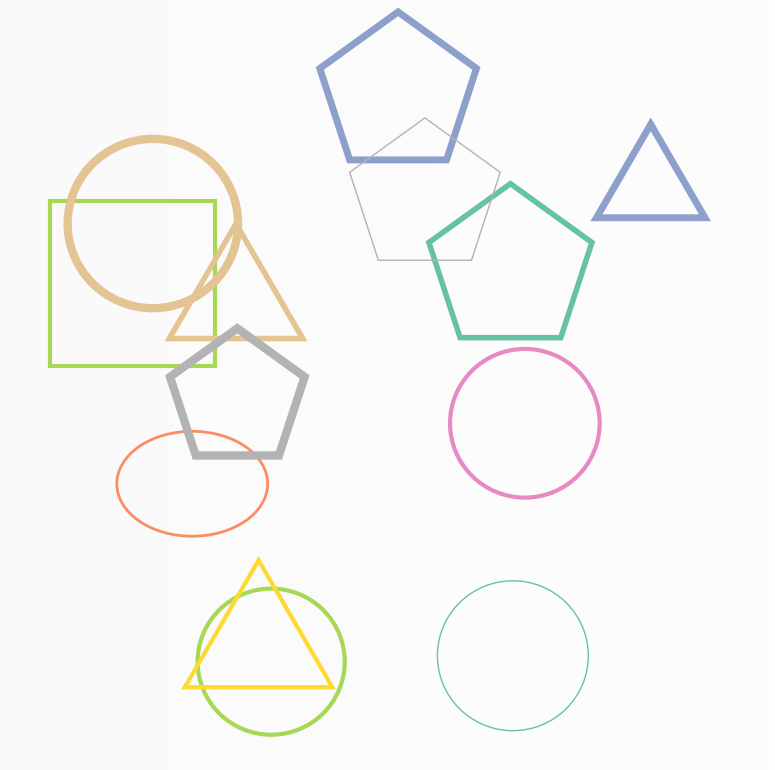[{"shape": "circle", "thickness": 0.5, "radius": 0.49, "center": [0.662, 0.148]}, {"shape": "pentagon", "thickness": 2, "radius": 0.55, "center": [0.659, 0.651]}, {"shape": "oval", "thickness": 1, "radius": 0.49, "center": [0.248, 0.372]}, {"shape": "triangle", "thickness": 2.5, "radius": 0.4, "center": [0.84, 0.758]}, {"shape": "pentagon", "thickness": 2.5, "radius": 0.53, "center": [0.514, 0.878]}, {"shape": "circle", "thickness": 1.5, "radius": 0.48, "center": [0.677, 0.45]}, {"shape": "square", "thickness": 1.5, "radius": 0.53, "center": [0.171, 0.631]}, {"shape": "circle", "thickness": 1.5, "radius": 0.47, "center": [0.35, 0.141]}, {"shape": "triangle", "thickness": 1.5, "radius": 0.55, "center": [0.334, 0.162]}, {"shape": "triangle", "thickness": 2, "radius": 0.5, "center": [0.305, 0.61]}, {"shape": "circle", "thickness": 3, "radius": 0.55, "center": [0.197, 0.71]}, {"shape": "pentagon", "thickness": 0.5, "radius": 0.51, "center": [0.548, 0.745]}, {"shape": "pentagon", "thickness": 3, "radius": 0.46, "center": [0.306, 0.482]}]